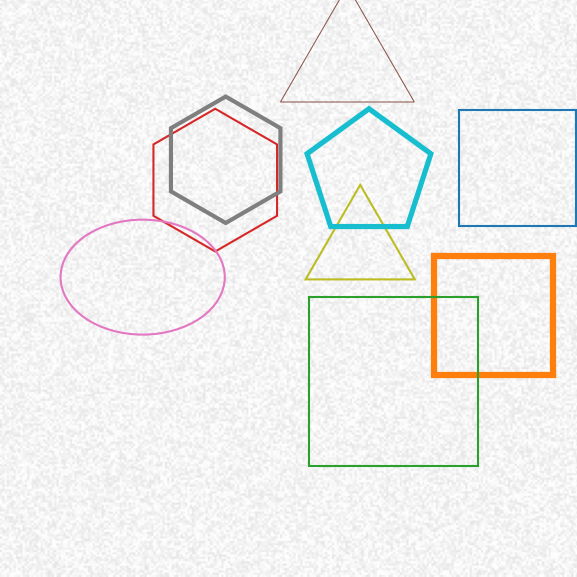[{"shape": "square", "thickness": 1, "radius": 0.51, "center": [0.896, 0.708]}, {"shape": "square", "thickness": 3, "radius": 0.52, "center": [0.855, 0.453]}, {"shape": "square", "thickness": 1, "radius": 0.73, "center": [0.681, 0.338]}, {"shape": "hexagon", "thickness": 1, "radius": 0.62, "center": [0.373, 0.687]}, {"shape": "triangle", "thickness": 0.5, "radius": 0.67, "center": [0.602, 0.889]}, {"shape": "oval", "thickness": 1, "radius": 0.71, "center": [0.247, 0.519]}, {"shape": "hexagon", "thickness": 2, "radius": 0.55, "center": [0.391, 0.722]}, {"shape": "triangle", "thickness": 1, "radius": 0.55, "center": [0.624, 0.57]}, {"shape": "pentagon", "thickness": 2.5, "radius": 0.56, "center": [0.639, 0.698]}]